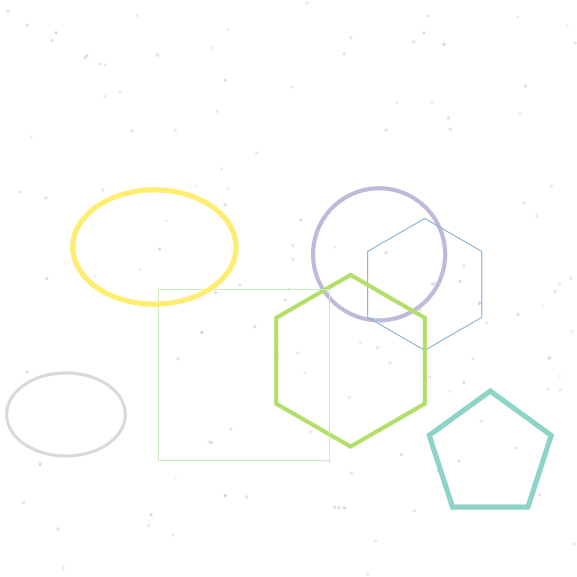[{"shape": "pentagon", "thickness": 2.5, "radius": 0.56, "center": [0.849, 0.211]}, {"shape": "circle", "thickness": 2, "radius": 0.57, "center": [0.656, 0.559]}, {"shape": "hexagon", "thickness": 0.5, "radius": 0.57, "center": [0.735, 0.507]}, {"shape": "hexagon", "thickness": 2, "radius": 0.74, "center": [0.607, 0.374]}, {"shape": "oval", "thickness": 1.5, "radius": 0.51, "center": [0.114, 0.281]}, {"shape": "square", "thickness": 0.5, "radius": 0.74, "center": [0.421, 0.35]}, {"shape": "oval", "thickness": 2.5, "radius": 0.71, "center": [0.267, 0.571]}]